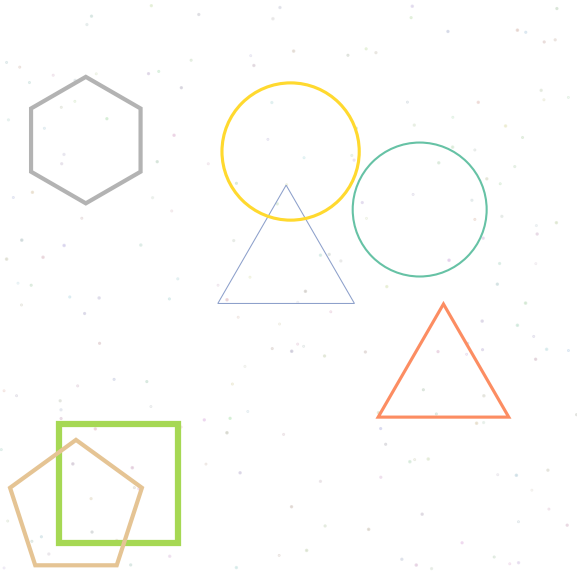[{"shape": "circle", "thickness": 1, "radius": 0.58, "center": [0.727, 0.636]}, {"shape": "triangle", "thickness": 1.5, "radius": 0.65, "center": [0.768, 0.342]}, {"shape": "triangle", "thickness": 0.5, "radius": 0.68, "center": [0.495, 0.542]}, {"shape": "square", "thickness": 3, "radius": 0.52, "center": [0.205, 0.162]}, {"shape": "circle", "thickness": 1.5, "radius": 0.59, "center": [0.503, 0.737]}, {"shape": "pentagon", "thickness": 2, "radius": 0.6, "center": [0.132, 0.117]}, {"shape": "hexagon", "thickness": 2, "radius": 0.55, "center": [0.149, 0.757]}]